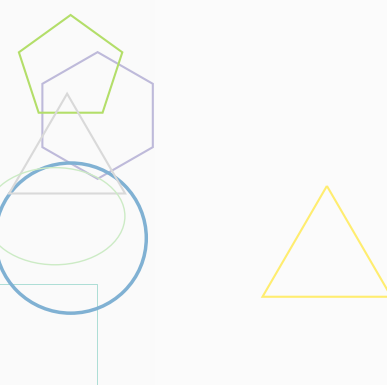[{"shape": "square", "thickness": 0.5, "radius": 0.69, "center": [0.114, 0.125]}, {"shape": "hexagon", "thickness": 1.5, "radius": 0.82, "center": [0.252, 0.7]}, {"shape": "circle", "thickness": 2.5, "radius": 0.98, "center": [0.183, 0.382]}, {"shape": "pentagon", "thickness": 1.5, "radius": 0.7, "center": [0.182, 0.821]}, {"shape": "triangle", "thickness": 1.5, "radius": 0.86, "center": [0.173, 0.584]}, {"shape": "oval", "thickness": 1, "radius": 0.9, "center": [0.142, 0.438]}, {"shape": "triangle", "thickness": 1.5, "radius": 0.96, "center": [0.844, 0.325]}]